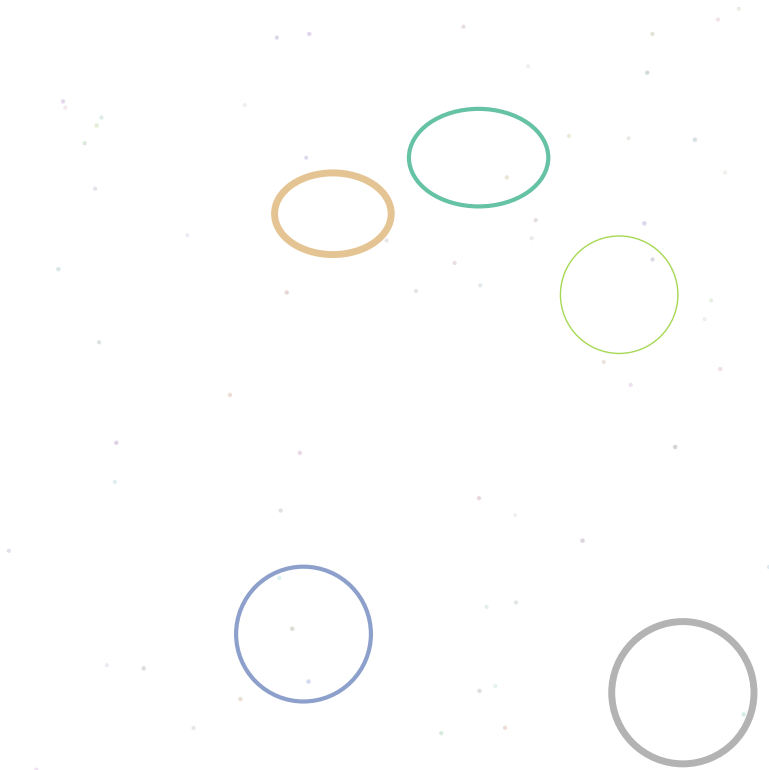[{"shape": "oval", "thickness": 1.5, "radius": 0.45, "center": [0.622, 0.795]}, {"shape": "circle", "thickness": 1.5, "radius": 0.44, "center": [0.394, 0.177]}, {"shape": "circle", "thickness": 0.5, "radius": 0.38, "center": [0.804, 0.617]}, {"shape": "oval", "thickness": 2.5, "radius": 0.38, "center": [0.432, 0.722]}, {"shape": "circle", "thickness": 2.5, "radius": 0.46, "center": [0.887, 0.1]}]